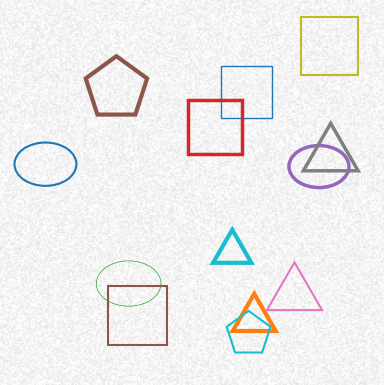[{"shape": "square", "thickness": 1, "radius": 0.33, "center": [0.64, 0.761]}, {"shape": "oval", "thickness": 1.5, "radius": 0.4, "center": [0.118, 0.574]}, {"shape": "triangle", "thickness": 3, "radius": 0.32, "center": [0.66, 0.172]}, {"shape": "oval", "thickness": 0.5, "radius": 0.42, "center": [0.334, 0.264]}, {"shape": "square", "thickness": 2.5, "radius": 0.35, "center": [0.558, 0.67]}, {"shape": "oval", "thickness": 2.5, "radius": 0.39, "center": [0.828, 0.567]}, {"shape": "pentagon", "thickness": 3, "radius": 0.42, "center": [0.302, 0.77]}, {"shape": "square", "thickness": 1.5, "radius": 0.38, "center": [0.356, 0.181]}, {"shape": "triangle", "thickness": 1.5, "radius": 0.41, "center": [0.765, 0.236]}, {"shape": "triangle", "thickness": 2.5, "radius": 0.41, "center": [0.859, 0.597]}, {"shape": "square", "thickness": 1.5, "radius": 0.37, "center": [0.856, 0.88]}, {"shape": "triangle", "thickness": 3, "radius": 0.29, "center": [0.603, 0.346]}, {"shape": "pentagon", "thickness": 1.5, "radius": 0.3, "center": [0.646, 0.133]}]